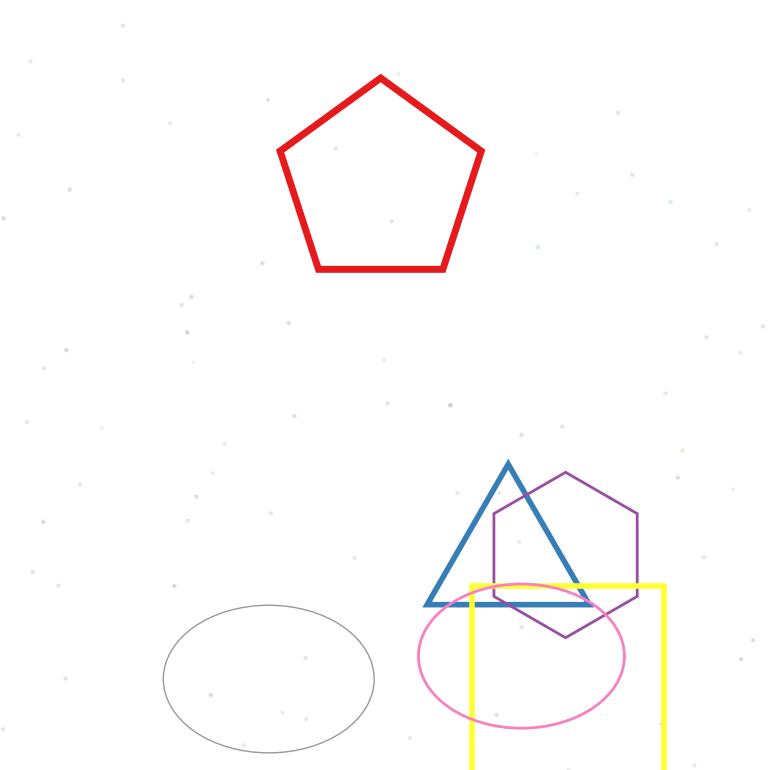[{"shape": "pentagon", "thickness": 2.5, "radius": 0.69, "center": [0.494, 0.761]}, {"shape": "triangle", "thickness": 2, "radius": 0.61, "center": [0.66, 0.276]}, {"shape": "hexagon", "thickness": 1, "radius": 0.54, "center": [0.735, 0.279]}, {"shape": "square", "thickness": 2, "radius": 0.62, "center": [0.737, 0.115]}, {"shape": "oval", "thickness": 1, "radius": 0.67, "center": [0.677, 0.148]}, {"shape": "oval", "thickness": 0.5, "radius": 0.68, "center": [0.349, 0.118]}]